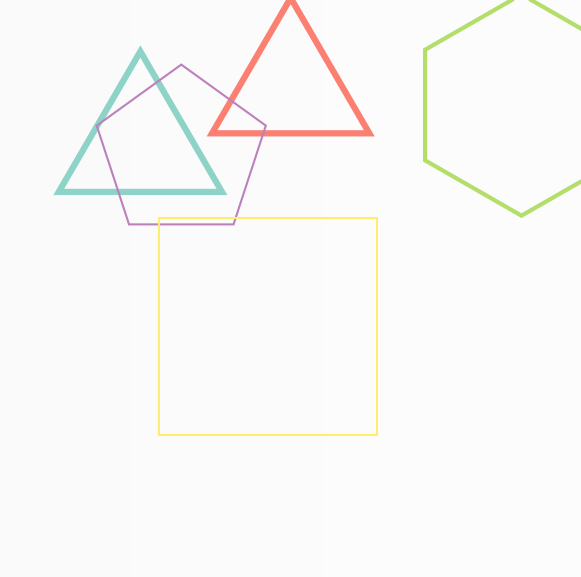[{"shape": "triangle", "thickness": 3, "radius": 0.81, "center": [0.241, 0.748]}, {"shape": "triangle", "thickness": 3, "radius": 0.78, "center": [0.5, 0.846]}, {"shape": "hexagon", "thickness": 2, "radius": 0.96, "center": [0.897, 0.817]}, {"shape": "pentagon", "thickness": 1, "radius": 0.76, "center": [0.312, 0.734]}, {"shape": "square", "thickness": 1, "radius": 0.94, "center": [0.461, 0.434]}]